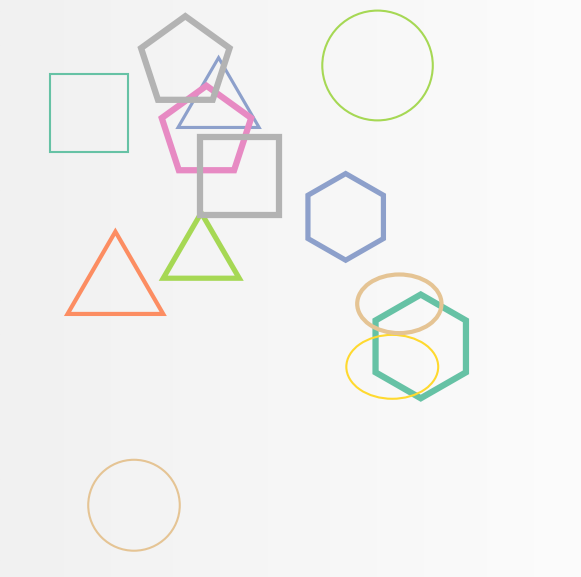[{"shape": "hexagon", "thickness": 3, "radius": 0.45, "center": [0.724, 0.399]}, {"shape": "square", "thickness": 1, "radius": 0.34, "center": [0.153, 0.804]}, {"shape": "triangle", "thickness": 2, "radius": 0.48, "center": [0.198, 0.503]}, {"shape": "hexagon", "thickness": 2.5, "radius": 0.37, "center": [0.595, 0.624]}, {"shape": "triangle", "thickness": 1.5, "radius": 0.4, "center": [0.376, 0.819]}, {"shape": "pentagon", "thickness": 3, "radius": 0.4, "center": [0.355, 0.77]}, {"shape": "circle", "thickness": 1, "radius": 0.48, "center": [0.65, 0.886]}, {"shape": "triangle", "thickness": 2.5, "radius": 0.38, "center": [0.346, 0.555]}, {"shape": "oval", "thickness": 1, "radius": 0.4, "center": [0.675, 0.364]}, {"shape": "oval", "thickness": 2, "radius": 0.36, "center": [0.687, 0.473]}, {"shape": "circle", "thickness": 1, "radius": 0.39, "center": [0.231, 0.124]}, {"shape": "pentagon", "thickness": 3, "radius": 0.4, "center": [0.319, 0.891]}, {"shape": "square", "thickness": 3, "radius": 0.34, "center": [0.413, 0.695]}]